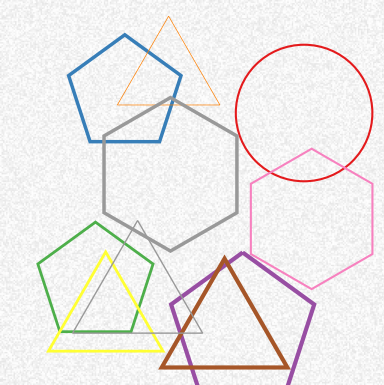[{"shape": "circle", "thickness": 1.5, "radius": 0.89, "center": [0.79, 0.706]}, {"shape": "pentagon", "thickness": 2.5, "radius": 0.77, "center": [0.324, 0.756]}, {"shape": "pentagon", "thickness": 2, "radius": 0.79, "center": [0.248, 0.266]}, {"shape": "pentagon", "thickness": 3, "radius": 0.98, "center": [0.63, 0.149]}, {"shape": "triangle", "thickness": 0.5, "radius": 0.77, "center": [0.438, 0.804]}, {"shape": "triangle", "thickness": 2, "radius": 0.86, "center": [0.275, 0.174]}, {"shape": "triangle", "thickness": 3, "radius": 0.94, "center": [0.583, 0.14]}, {"shape": "hexagon", "thickness": 1.5, "radius": 0.91, "center": [0.809, 0.431]}, {"shape": "hexagon", "thickness": 2.5, "radius": 1.0, "center": [0.443, 0.547]}, {"shape": "triangle", "thickness": 1, "radius": 0.98, "center": [0.357, 0.232]}]